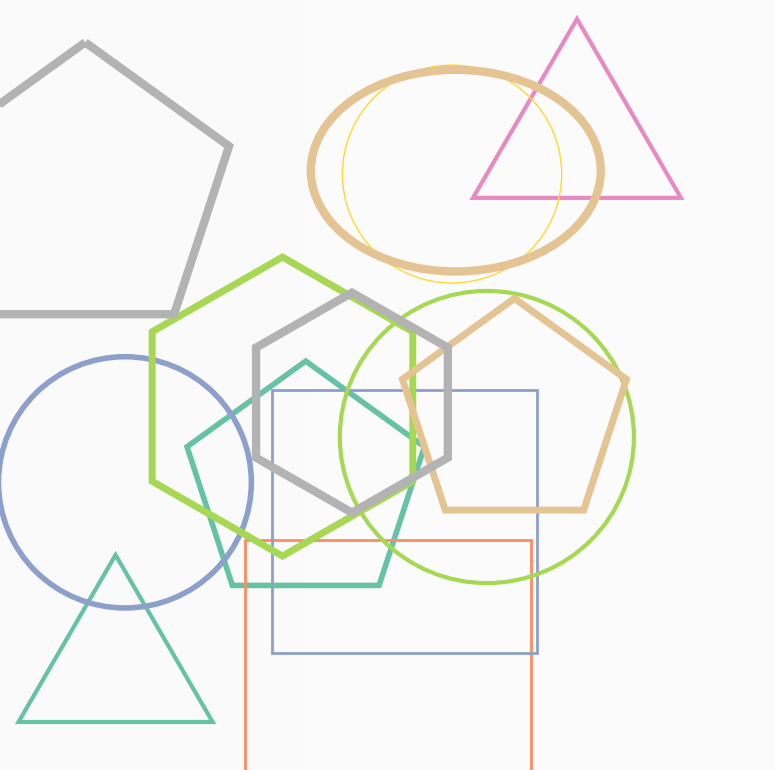[{"shape": "pentagon", "thickness": 2, "radius": 0.81, "center": [0.394, 0.37]}, {"shape": "triangle", "thickness": 1.5, "radius": 0.72, "center": [0.149, 0.135]}, {"shape": "square", "thickness": 1, "radius": 0.92, "center": [0.501, 0.114]}, {"shape": "circle", "thickness": 2, "radius": 0.82, "center": [0.161, 0.374]}, {"shape": "square", "thickness": 1, "radius": 0.85, "center": [0.522, 0.323]}, {"shape": "triangle", "thickness": 1.5, "radius": 0.77, "center": [0.744, 0.82]}, {"shape": "circle", "thickness": 1.5, "radius": 0.95, "center": [0.628, 0.432]}, {"shape": "hexagon", "thickness": 2.5, "radius": 0.97, "center": [0.364, 0.472]}, {"shape": "circle", "thickness": 0.5, "radius": 0.71, "center": [0.583, 0.774]}, {"shape": "pentagon", "thickness": 2.5, "radius": 0.76, "center": [0.664, 0.46]}, {"shape": "oval", "thickness": 3, "radius": 0.94, "center": [0.588, 0.778]}, {"shape": "pentagon", "thickness": 3, "radius": 0.98, "center": [0.11, 0.75]}, {"shape": "hexagon", "thickness": 3, "radius": 0.71, "center": [0.454, 0.477]}]